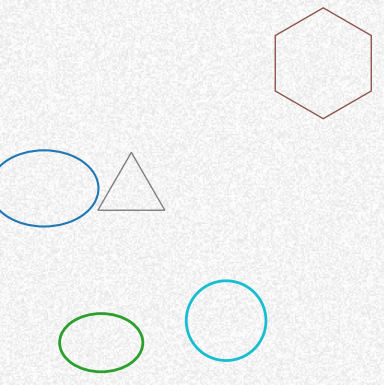[{"shape": "oval", "thickness": 1.5, "radius": 0.71, "center": [0.114, 0.511]}, {"shape": "oval", "thickness": 2, "radius": 0.54, "center": [0.263, 0.11]}, {"shape": "hexagon", "thickness": 1, "radius": 0.72, "center": [0.84, 0.836]}, {"shape": "triangle", "thickness": 1, "radius": 0.5, "center": [0.341, 0.504]}, {"shape": "circle", "thickness": 2, "radius": 0.52, "center": [0.587, 0.167]}]